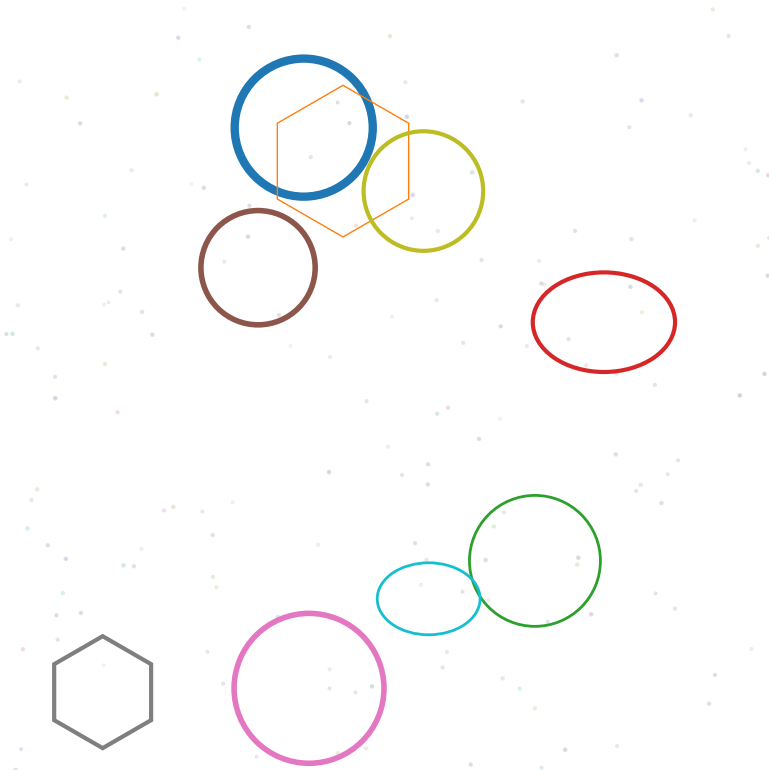[{"shape": "circle", "thickness": 3, "radius": 0.45, "center": [0.394, 0.834]}, {"shape": "hexagon", "thickness": 0.5, "radius": 0.49, "center": [0.445, 0.791]}, {"shape": "circle", "thickness": 1, "radius": 0.43, "center": [0.695, 0.272]}, {"shape": "oval", "thickness": 1.5, "radius": 0.46, "center": [0.784, 0.582]}, {"shape": "circle", "thickness": 2, "radius": 0.37, "center": [0.335, 0.652]}, {"shape": "circle", "thickness": 2, "radius": 0.49, "center": [0.401, 0.106]}, {"shape": "hexagon", "thickness": 1.5, "radius": 0.36, "center": [0.133, 0.101]}, {"shape": "circle", "thickness": 1.5, "radius": 0.39, "center": [0.55, 0.752]}, {"shape": "oval", "thickness": 1, "radius": 0.33, "center": [0.557, 0.222]}]